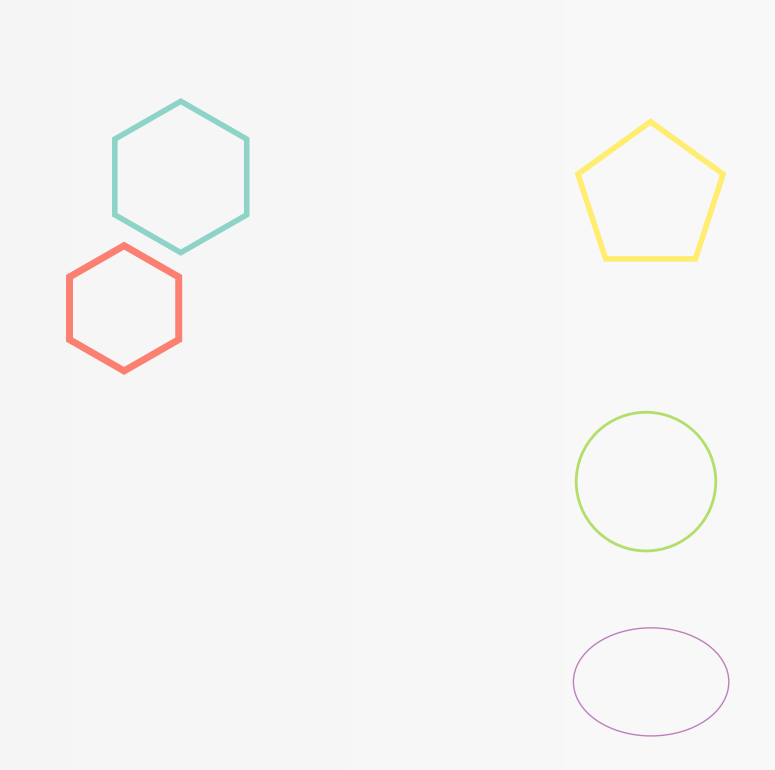[{"shape": "hexagon", "thickness": 2, "radius": 0.49, "center": [0.233, 0.77]}, {"shape": "hexagon", "thickness": 2.5, "radius": 0.41, "center": [0.16, 0.6]}, {"shape": "circle", "thickness": 1, "radius": 0.45, "center": [0.834, 0.375]}, {"shape": "oval", "thickness": 0.5, "radius": 0.5, "center": [0.84, 0.114]}, {"shape": "pentagon", "thickness": 2, "radius": 0.49, "center": [0.839, 0.743]}]